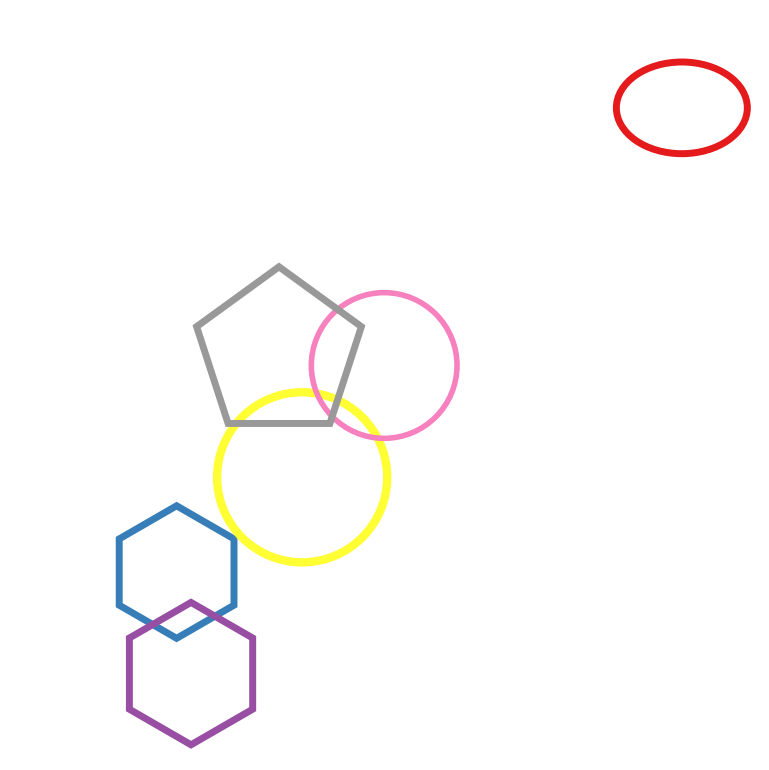[{"shape": "oval", "thickness": 2.5, "radius": 0.43, "center": [0.886, 0.86]}, {"shape": "hexagon", "thickness": 2.5, "radius": 0.43, "center": [0.229, 0.257]}, {"shape": "hexagon", "thickness": 2.5, "radius": 0.46, "center": [0.248, 0.125]}, {"shape": "circle", "thickness": 3, "radius": 0.55, "center": [0.392, 0.38]}, {"shape": "circle", "thickness": 2, "radius": 0.47, "center": [0.499, 0.525]}, {"shape": "pentagon", "thickness": 2.5, "radius": 0.56, "center": [0.362, 0.541]}]